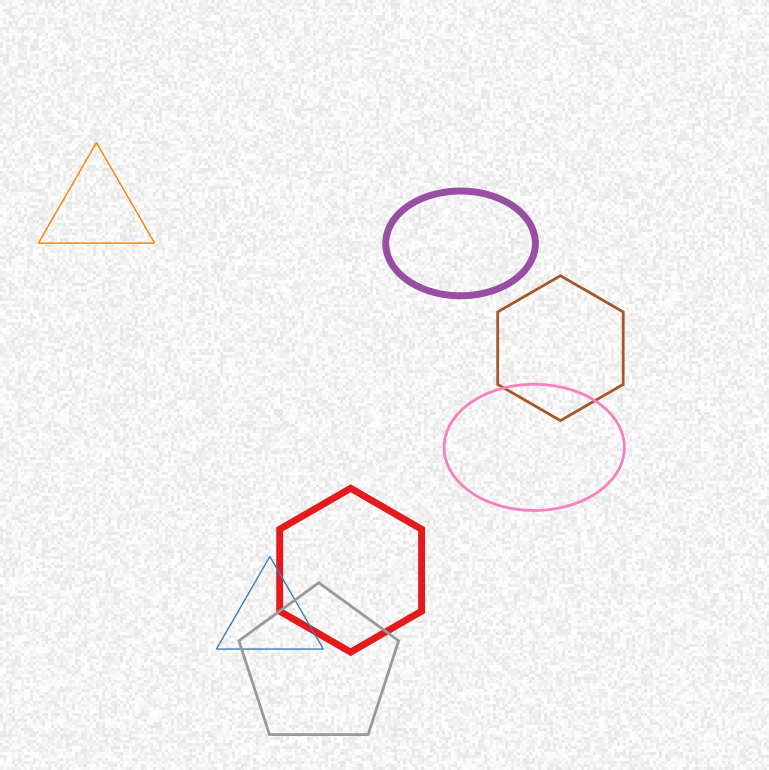[{"shape": "hexagon", "thickness": 2.5, "radius": 0.53, "center": [0.455, 0.259]}, {"shape": "triangle", "thickness": 0.5, "radius": 0.4, "center": [0.35, 0.197]}, {"shape": "oval", "thickness": 2.5, "radius": 0.49, "center": [0.598, 0.684]}, {"shape": "triangle", "thickness": 0.5, "radius": 0.44, "center": [0.125, 0.728]}, {"shape": "hexagon", "thickness": 1, "radius": 0.47, "center": [0.728, 0.548]}, {"shape": "oval", "thickness": 1, "radius": 0.59, "center": [0.694, 0.419]}, {"shape": "pentagon", "thickness": 1, "radius": 0.55, "center": [0.414, 0.134]}]